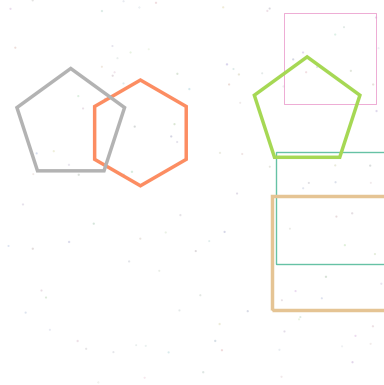[{"shape": "square", "thickness": 1, "radius": 0.73, "center": [0.863, 0.459]}, {"shape": "hexagon", "thickness": 2.5, "radius": 0.69, "center": [0.365, 0.655]}, {"shape": "square", "thickness": 0.5, "radius": 0.6, "center": [0.858, 0.848]}, {"shape": "pentagon", "thickness": 2.5, "radius": 0.72, "center": [0.798, 0.708]}, {"shape": "square", "thickness": 2.5, "radius": 0.74, "center": [0.855, 0.342]}, {"shape": "pentagon", "thickness": 2.5, "radius": 0.73, "center": [0.184, 0.675]}]